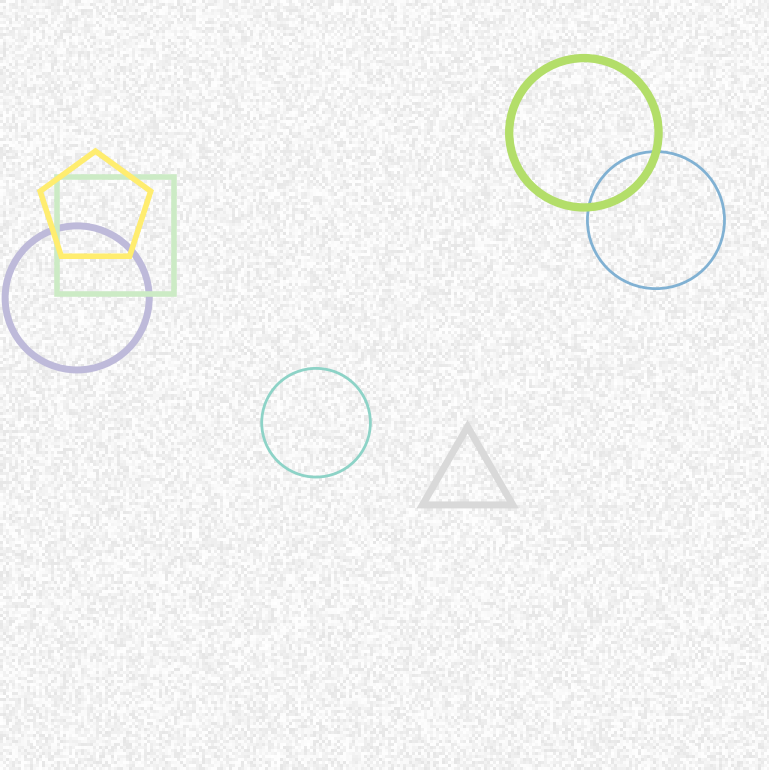[{"shape": "circle", "thickness": 1, "radius": 0.35, "center": [0.41, 0.451]}, {"shape": "circle", "thickness": 2.5, "radius": 0.47, "center": [0.1, 0.613]}, {"shape": "circle", "thickness": 1, "radius": 0.45, "center": [0.852, 0.714]}, {"shape": "circle", "thickness": 3, "radius": 0.48, "center": [0.758, 0.828]}, {"shape": "triangle", "thickness": 2.5, "radius": 0.34, "center": [0.607, 0.378]}, {"shape": "square", "thickness": 2, "radius": 0.38, "center": [0.15, 0.694]}, {"shape": "pentagon", "thickness": 2, "radius": 0.38, "center": [0.124, 0.728]}]